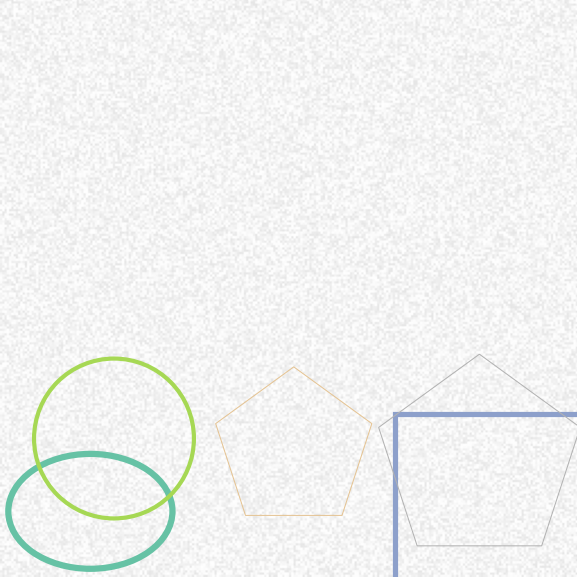[{"shape": "oval", "thickness": 3, "radius": 0.71, "center": [0.157, 0.114]}, {"shape": "square", "thickness": 2.5, "radius": 0.9, "center": [0.863, 0.102]}, {"shape": "circle", "thickness": 2, "radius": 0.69, "center": [0.197, 0.24]}, {"shape": "pentagon", "thickness": 0.5, "radius": 0.71, "center": [0.509, 0.222]}, {"shape": "pentagon", "thickness": 0.5, "radius": 0.92, "center": [0.83, 0.202]}]